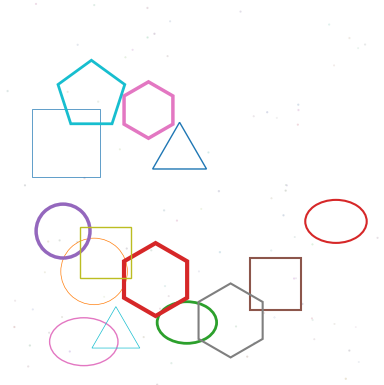[{"shape": "triangle", "thickness": 1, "radius": 0.4, "center": [0.466, 0.601]}, {"shape": "square", "thickness": 0.5, "radius": 0.44, "center": [0.172, 0.628]}, {"shape": "circle", "thickness": 0.5, "radius": 0.43, "center": [0.244, 0.295]}, {"shape": "oval", "thickness": 2, "radius": 0.39, "center": [0.485, 0.162]}, {"shape": "hexagon", "thickness": 3, "radius": 0.47, "center": [0.404, 0.274]}, {"shape": "oval", "thickness": 1.5, "radius": 0.4, "center": [0.873, 0.425]}, {"shape": "circle", "thickness": 2.5, "radius": 0.35, "center": [0.164, 0.4]}, {"shape": "square", "thickness": 1.5, "radius": 0.33, "center": [0.715, 0.263]}, {"shape": "oval", "thickness": 1, "radius": 0.44, "center": [0.218, 0.112]}, {"shape": "hexagon", "thickness": 2.5, "radius": 0.37, "center": [0.386, 0.714]}, {"shape": "hexagon", "thickness": 1.5, "radius": 0.48, "center": [0.599, 0.168]}, {"shape": "square", "thickness": 1, "radius": 0.33, "center": [0.275, 0.344]}, {"shape": "pentagon", "thickness": 2, "radius": 0.46, "center": [0.237, 0.752]}, {"shape": "triangle", "thickness": 0.5, "radius": 0.36, "center": [0.301, 0.132]}]